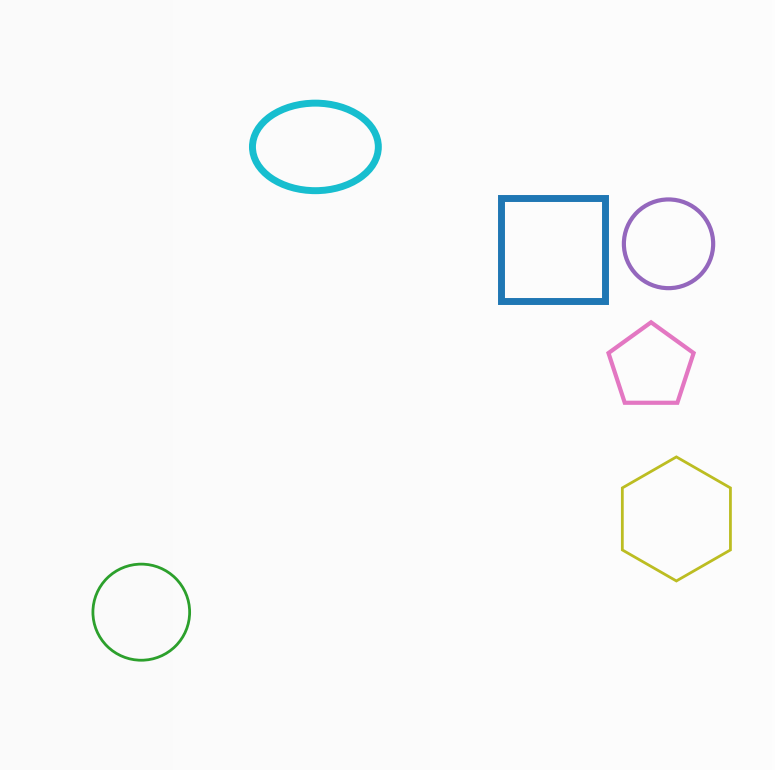[{"shape": "square", "thickness": 2.5, "radius": 0.33, "center": [0.714, 0.676]}, {"shape": "circle", "thickness": 1, "radius": 0.31, "center": [0.182, 0.205]}, {"shape": "circle", "thickness": 1.5, "radius": 0.29, "center": [0.863, 0.683]}, {"shape": "pentagon", "thickness": 1.5, "radius": 0.29, "center": [0.84, 0.524]}, {"shape": "hexagon", "thickness": 1, "radius": 0.4, "center": [0.873, 0.326]}, {"shape": "oval", "thickness": 2.5, "radius": 0.41, "center": [0.407, 0.809]}]